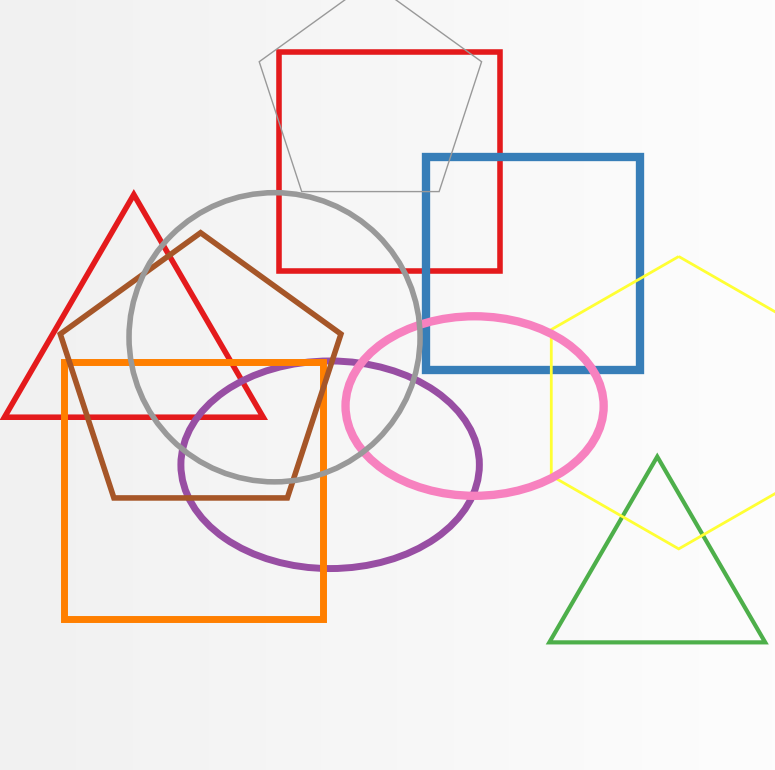[{"shape": "triangle", "thickness": 2, "radius": 0.96, "center": [0.173, 0.555]}, {"shape": "square", "thickness": 2, "radius": 0.71, "center": [0.503, 0.79]}, {"shape": "square", "thickness": 3, "radius": 0.69, "center": [0.688, 0.658]}, {"shape": "triangle", "thickness": 1.5, "radius": 0.8, "center": [0.848, 0.246]}, {"shape": "oval", "thickness": 2.5, "radius": 0.96, "center": [0.426, 0.396]}, {"shape": "square", "thickness": 2.5, "radius": 0.83, "center": [0.25, 0.363]}, {"shape": "hexagon", "thickness": 1, "radius": 0.95, "center": [0.876, 0.477]}, {"shape": "pentagon", "thickness": 2, "radius": 0.95, "center": [0.259, 0.507]}, {"shape": "oval", "thickness": 3, "radius": 0.83, "center": [0.612, 0.473]}, {"shape": "pentagon", "thickness": 0.5, "radius": 0.75, "center": [0.478, 0.873]}, {"shape": "circle", "thickness": 2, "radius": 0.94, "center": [0.354, 0.562]}]